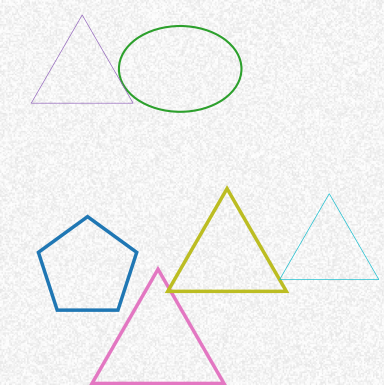[{"shape": "pentagon", "thickness": 2.5, "radius": 0.67, "center": [0.227, 0.303]}, {"shape": "oval", "thickness": 1.5, "radius": 0.8, "center": [0.468, 0.821]}, {"shape": "triangle", "thickness": 0.5, "radius": 0.76, "center": [0.214, 0.808]}, {"shape": "triangle", "thickness": 2.5, "radius": 0.99, "center": [0.41, 0.103]}, {"shape": "triangle", "thickness": 2.5, "radius": 0.89, "center": [0.59, 0.332]}, {"shape": "triangle", "thickness": 0.5, "radius": 0.74, "center": [0.855, 0.348]}]